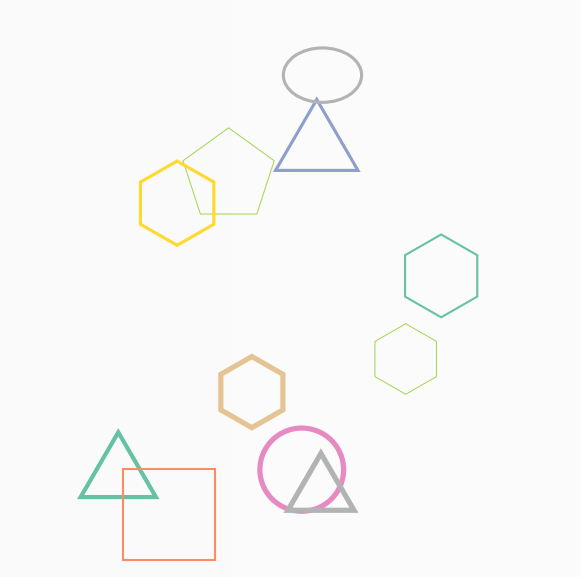[{"shape": "hexagon", "thickness": 1, "radius": 0.36, "center": [0.759, 0.521]}, {"shape": "triangle", "thickness": 2, "radius": 0.37, "center": [0.204, 0.176]}, {"shape": "square", "thickness": 1, "radius": 0.4, "center": [0.29, 0.108]}, {"shape": "triangle", "thickness": 1.5, "radius": 0.41, "center": [0.545, 0.745]}, {"shape": "circle", "thickness": 2.5, "radius": 0.36, "center": [0.519, 0.186]}, {"shape": "pentagon", "thickness": 0.5, "radius": 0.41, "center": [0.393, 0.695]}, {"shape": "hexagon", "thickness": 0.5, "radius": 0.31, "center": [0.698, 0.377]}, {"shape": "hexagon", "thickness": 1.5, "radius": 0.36, "center": [0.305, 0.647]}, {"shape": "hexagon", "thickness": 2.5, "radius": 0.31, "center": [0.433, 0.32]}, {"shape": "oval", "thickness": 1.5, "radius": 0.34, "center": [0.555, 0.869]}, {"shape": "triangle", "thickness": 2.5, "radius": 0.33, "center": [0.552, 0.148]}]